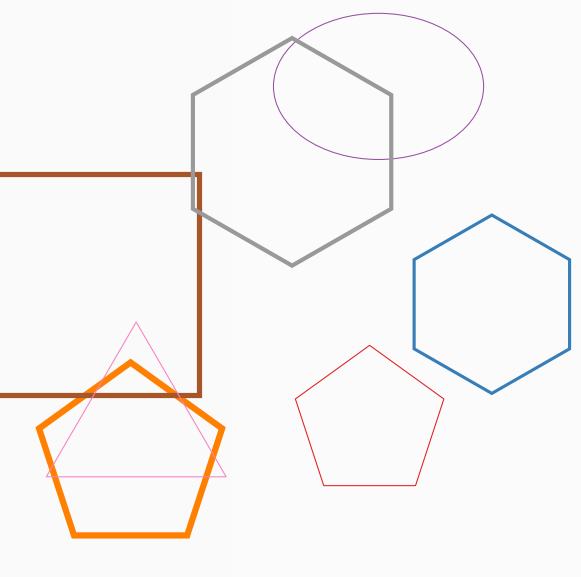[{"shape": "pentagon", "thickness": 0.5, "radius": 0.67, "center": [0.636, 0.267]}, {"shape": "hexagon", "thickness": 1.5, "radius": 0.77, "center": [0.846, 0.472]}, {"shape": "oval", "thickness": 0.5, "radius": 0.9, "center": [0.651, 0.85]}, {"shape": "pentagon", "thickness": 3, "radius": 0.83, "center": [0.225, 0.206]}, {"shape": "square", "thickness": 2.5, "radius": 0.95, "center": [0.152, 0.506]}, {"shape": "triangle", "thickness": 0.5, "radius": 0.89, "center": [0.234, 0.263]}, {"shape": "hexagon", "thickness": 2, "radius": 0.99, "center": [0.502, 0.736]}]